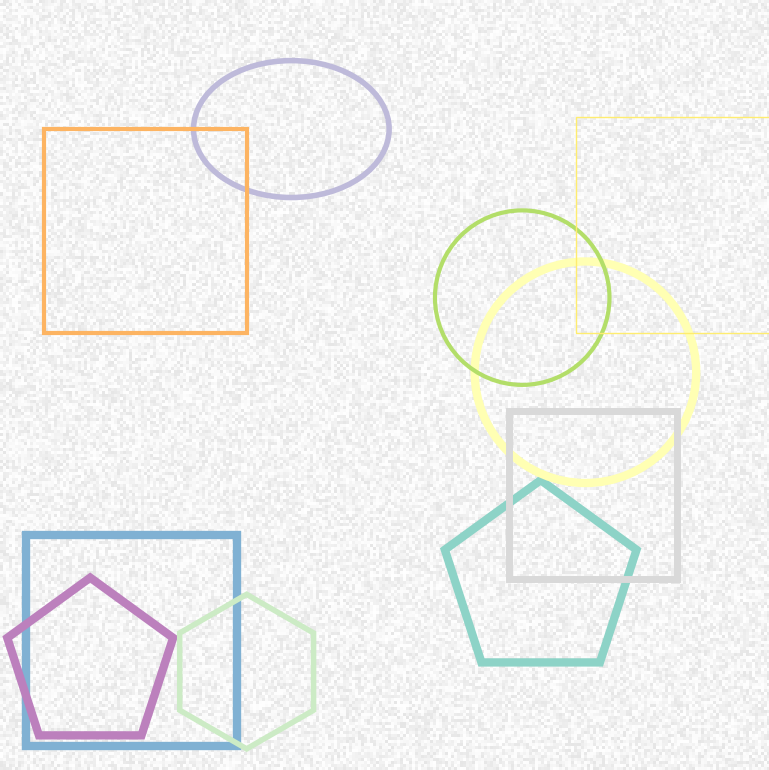[{"shape": "pentagon", "thickness": 3, "radius": 0.65, "center": [0.702, 0.246]}, {"shape": "circle", "thickness": 3, "radius": 0.72, "center": [0.76, 0.517]}, {"shape": "oval", "thickness": 2, "radius": 0.64, "center": [0.378, 0.832]}, {"shape": "square", "thickness": 3, "radius": 0.68, "center": [0.171, 0.168]}, {"shape": "square", "thickness": 1.5, "radius": 0.66, "center": [0.189, 0.7]}, {"shape": "circle", "thickness": 1.5, "radius": 0.57, "center": [0.678, 0.613]}, {"shape": "square", "thickness": 2.5, "radius": 0.55, "center": [0.771, 0.357]}, {"shape": "pentagon", "thickness": 3, "radius": 0.57, "center": [0.117, 0.137]}, {"shape": "hexagon", "thickness": 2, "radius": 0.5, "center": [0.32, 0.128]}, {"shape": "square", "thickness": 0.5, "radius": 0.7, "center": [0.888, 0.707]}]